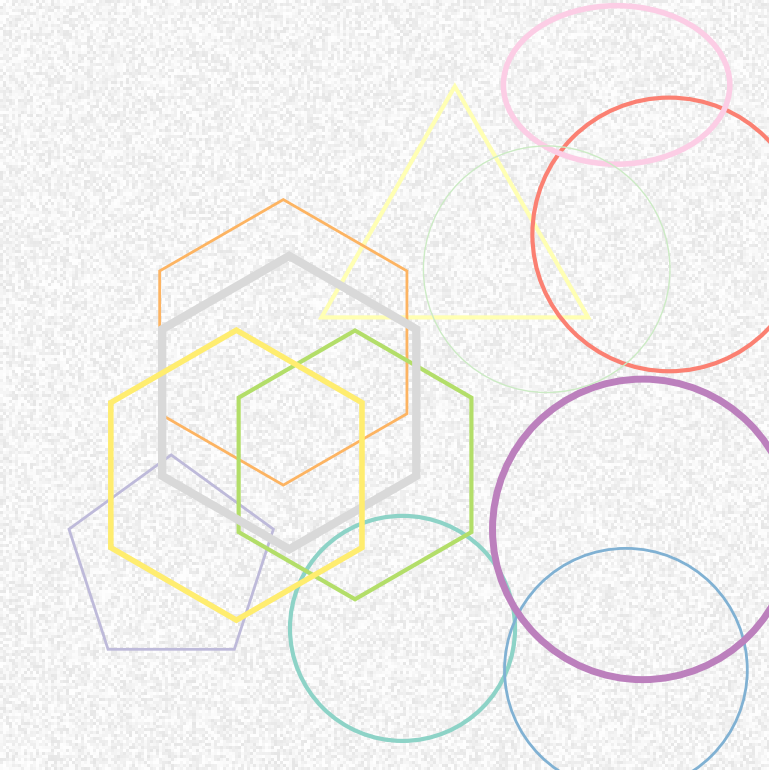[{"shape": "circle", "thickness": 1.5, "radius": 0.73, "center": [0.523, 0.184]}, {"shape": "triangle", "thickness": 1.5, "radius": 1.0, "center": [0.591, 0.688]}, {"shape": "pentagon", "thickness": 1, "radius": 0.7, "center": [0.222, 0.27]}, {"shape": "circle", "thickness": 1.5, "radius": 0.89, "center": [0.869, 0.696]}, {"shape": "circle", "thickness": 1, "radius": 0.79, "center": [0.813, 0.13]}, {"shape": "hexagon", "thickness": 1, "radius": 0.93, "center": [0.368, 0.555]}, {"shape": "hexagon", "thickness": 1.5, "radius": 0.87, "center": [0.461, 0.396]}, {"shape": "oval", "thickness": 2, "radius": 0.74, "center": [0.801, 0.89]}, {"shape": "hexagon", "thickness": 3, "radius": 0.95, "center": [0.376, 0.477]}, {"shape": "circle", "thickness": 2.5, "radius": 0.98, "center": [0.835, 0.312]}, {"shape": "circle", "thickness": 0.5, "radius": 0.8, "center": [0.71, 0.65]}, {"shape": "hexagon", "thickness": 2, "radius": 0.94, "center": [0.307, 0.383]}]